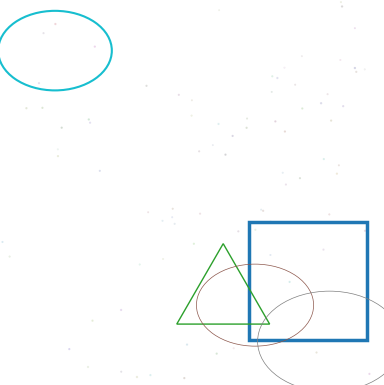[{"shape": "square", "thickness": 2.5, "radius": 0.77, "center": [0.8, 0.271]}, {"shape": "triangle", "thickness": 1, "radius": 0.7, "center": [0.58, 0.228]}, {"shape": "oval", "thickness": 0.5, "radius": 0.76, "center": [0.662, 0.207]}, {"shape": "oval", "thickness": 0.5, "radius": 0.93, "center": [0.856, 0.113]}, {"shape": "oval", "thickness": 1.5, "radius": 0.74, "center": [0.143, 0.869]}]